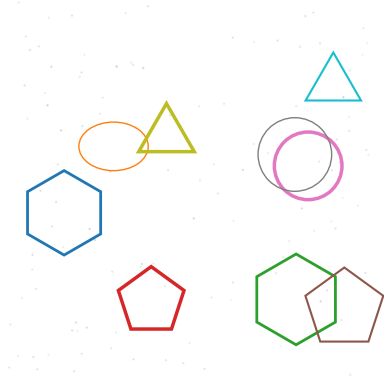[{"shape": "hexagon", "thickness": 2, "radius": 0.55, "center": [0.167, 0.447]}, {"shape": "oval", "thickness": 1, "radius": 0.45, "center": [0.295, 0.62]}, {"shape": "hexagon", "thickness": 2, "radius": 0.59, "center": [0.769, 0.222]}, {"shape": "pentagon", "thickness": 2.5, "radius": 0.45, "center": [0.393, 0.218]}, {"shape": "pentagon", "thickness": 1.5, "radius": 0.53, "center": [0.894, 0.199]}, {"shape": "circle", "thickness": 2.5, "radius": 0.44, "center": [0.8, 0.569]}, {"shape": "circle", "thickness": 1, "radius": 0.48, "center": [0.766, 0.599]}, {"shape": "triangle", "thickness": 2.5, "radius": 0.42, "center": [0.432, 0.648]}, {"shape": "triangle", "thickness": 1.5, "radius": 0.42, "center": [0.866, 0.781]}]